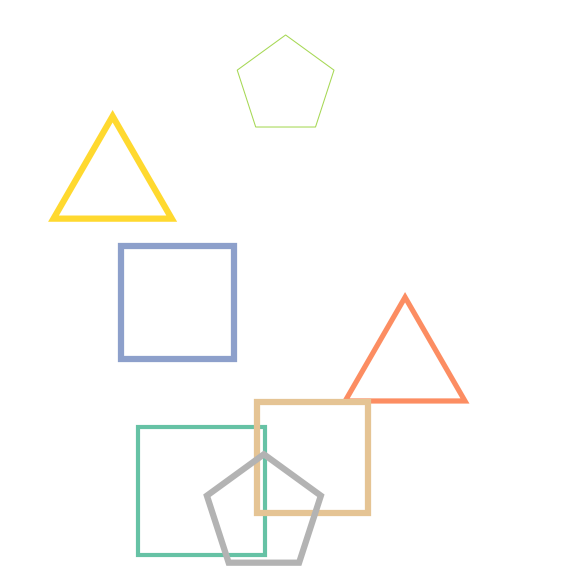[{"shape": "square", "thickness": 2, "radius": 0.55, "center": [0.349, 0.148]}, {"shape": "triangle", "thickness": 2.5, "radius": 0.6, "center": [0.701, 0.365]}, {"shape": "square", "thickness": 3, "radius": 0.49, "center": [0.308, 0.476]}, {"shape": "pentagon", "thickness": 0.5, "radius": 0.44, "center": [0.495, 0.85]}, {"shape": "triangle", "thickness": 3, "radius": 0.59, "center": [0.195, 0.68]}, {"shape": "square", "thickness": 3, "radius": 0.48, "center": [0.541, 0.208]}, {"shape": "pentagon", "thickness": 3, "radius": 0.52, "center": [0.457, 0.109]}]